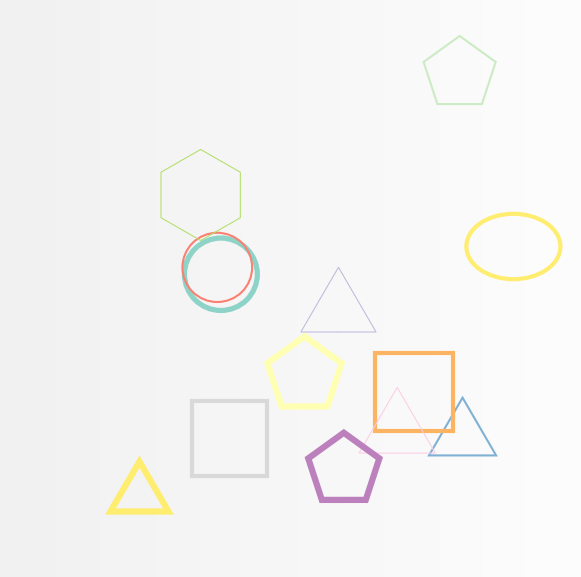[{"shape": "circle", "thickness": 2.5, "radius": 0.31, "center": [0.38, 0.524]}, {"shape": "pentagon", "thickness": 3, "radius": 0.34, "center": [0.524, 0.35]}, {"shape": "triangle", "thickness": 0.5, "radius": 0.37, "center": [0.582, 0.462]}, {"shape": "circle", "thickness": 1, "radius": 0.3, "center": [0.374, 0.536]}, {"shape": "triangle", "thickness": 1, "radius": 0.33, "center": [0.796, 0.244]}, {"shape": "square", "thickness": 2, "radius": 0.34, "center": [0.713, 0.321]}, {"shape": "hexagon", "thickness": 0.5, "radius": 0.39, "center": [0.345, 0.662]}, {"shape": "triangle", "thickness": 0.5, "radius": 0.38, "center": [0.683, 0.252]}, {"shape": "square", "thickness": 2, "radius": 0.32, "center": [0.395, 0.24]}, {"shape": "pentagon", "thickness": 3, "radius": 0.32, "center": [0.591, 0.186]}, {"shape": "pentagon", "thickness": 1, "radius": 0.33, "center": [0.791, 0.872]}, {"shape": "triangle", "thickness": 3, "radius": 0.29, "center": [0.24, 0.142]}, {"shape": "oval", "thickness": 2, "radius": 0.4, "center": [0.883, 0.572]}]